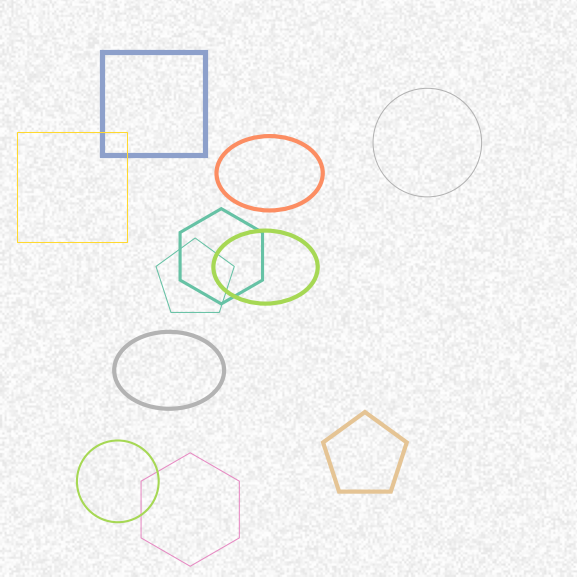[{"shape": "pentagon", "thickness": 0.5, "radius": 0.36, "center": [0.338, 0.516]}, {"shape": "hexagon", "thickness": 1.5, "radius": 0.41, "center": [0.383, 0.555]}, {"shape": "oval", "thickness": 2, "radius": 0.46, "center": [0.467, 0.699]}, {"shape": "square", "thickness": 2.5, "radius": 0.44, "center": [0.266, 0.82]}, {"shape": "hexagon", "thickness": 0.5, "radius": 0.49, "center": [0.329, 0.117]}, {"shape": "circle", "thickness": 1, "radius": 0.35, "center": [0.204, 0.166]}, {"shape": "oval", "thickness": 2, "radius": 0.45, "center": [0.46, 0.537]}, {"shape": "square", "thickness": 0.5, "radius": 0.48, "center": [0.125, 0.675]}, {"shape": "pentagon", "thickness": 2, "radius": 0.38, "center": [0.632, 0.209]}, {"shape": "circle", "thickness": 0.5, "radius": 0.47, "center": [0.74, 0.752]}, {"shape": "oval", "thickness": 2, "radius": 0.48, "center": [0.293, 0.358]}]